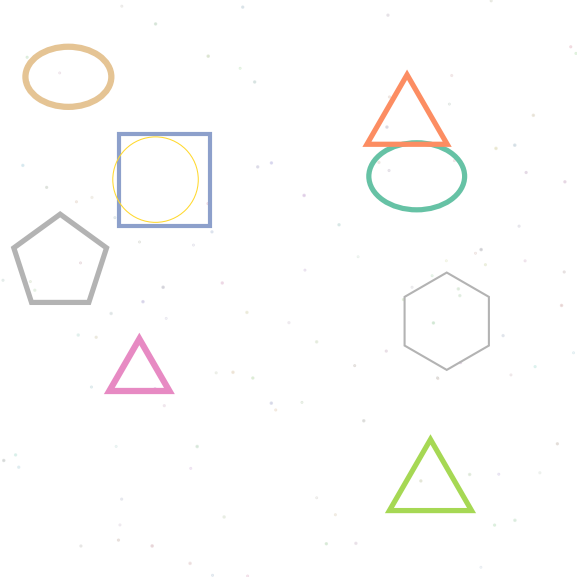[{"shape": "oval", "thickness": 2.5, "radius": 0.41, "center": [0.722, 0.694]}, {"shape": "triangle", "thickness": 2.5, "radius": 0.4, "center": [0.705, 0.789]}, {"shape": "square", "thickness": 2, "radius": 0.4, "center": [0.285, 0.687]}, {"shape": "triangle", "thickness": 3, "radius": 0.3, "center": [0.241, 0.352]}, {"shape": "triangle", "thickness": 2.5, "radius": 0.41, "center": [0.745, 0.156]}, {"shape": "circle", "thickness": 0.5, "radius": 0.37, "center": [0.269, 0.688]}, {"shape": "oval", "thickness": 3, "radius": 0.37, "center": [0.118, 0.866]}, {"shape": "pentagon", "thickness": 2.5, "radius": 0.42, "center": [0.104, 0.544]}, {"shape": "hexagon", "thickness": 1, "radius": 0.42, "center": [0.774, 0.443]}]